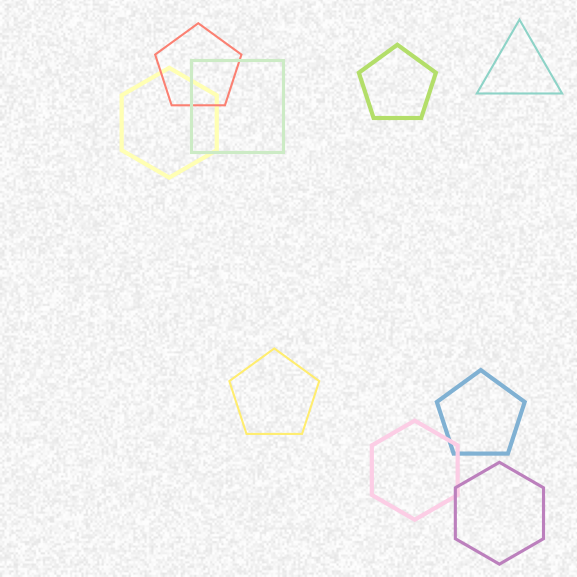[{"shape": "triangle", "thickness": 1, "radius": 0.43, "center": [0.9, 0.88]}, {"shape": "hexagon", "thickness": 2, "radius": 0.48, "center": [0.293, 0.787]}, {"shape": "pentagon", "thickness": 1, "radius": 0.39, "center": [0.343, 0.88]}, {"shape": "pentagon", "thickness": 2, "radius": 0.4, "center": [0.833, 0.278]}, {"shape": "pentagon", "thickness": 2, "radius": 0.35, "center": [0.688, 0.852]}, {"shape": "hexagon", "thickness": 2, "radius": 0.43, "center": [0.718, 0.185]}, {"shape": "hexagon", "thickness": 1.5, "radius": 0.44, "center": [0.865, 0.11]}, {"shape": "square", "thickness": 1.5, "radius": 0.4, "center": [0.41, 0.815]}, {"shape": "pentagon", "thickness": 1, "radius": 0.41, "center": [0.475, 0.314]}]